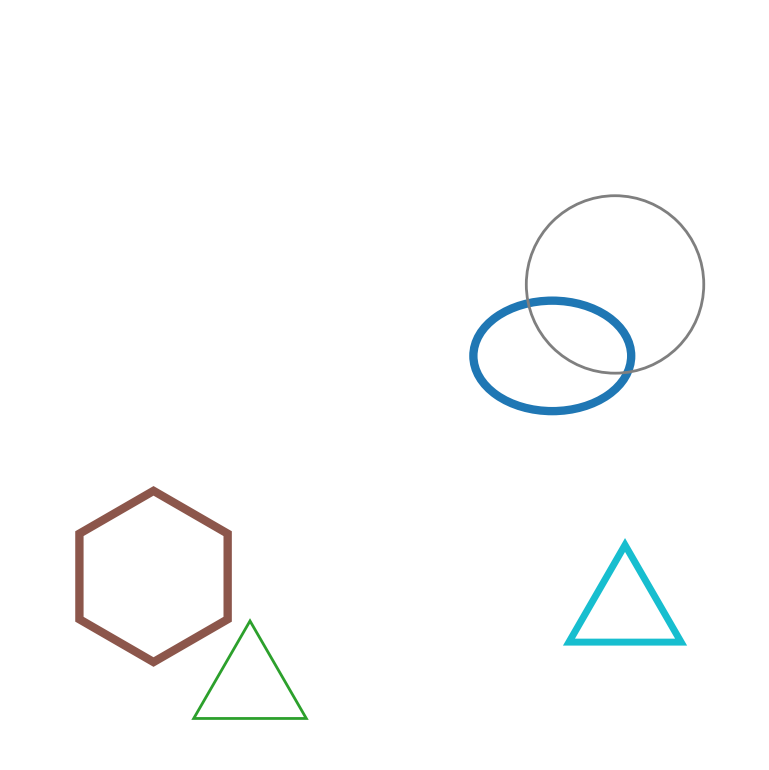[{"shape": "oval", "thickness": 3, "radius": 0.51, "center": [0.717, 0.538]}, {"shape": "triangle", "thickness": 1, "radius": 0.42, "center": [0.325, 0.109]}, {"shape": "hexagon", "thickness": 3, "radius": 0.56, "center": [0.199, 0.251]}, {"shape": "circle", "thickness": 1, "radius": 0.58, "center": [0.799, 0.631]}, {"shape": "triangle", "thickness": 2.5, "radius": 0.42, "center": [0.812, 0.208]}]